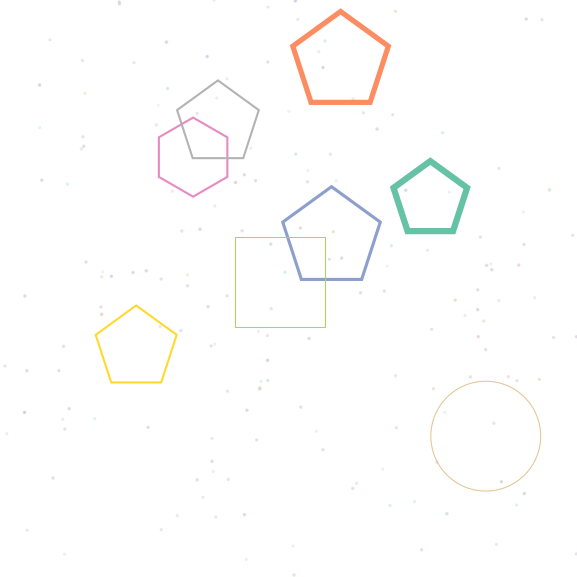[{"shape": "pentagon", "thickness": 3, "radius": 0.33, "center": [0.745, 0.653]}, {"shape": "pentagon", "thickness": 2.5, "radius": 0.43, "center": [0.59, 0.892]}, {"shape": "pentagon", "thickness": 1.5, "radius": 0.44, "center": [0.574, 0.587]}, {"shape": "hexagon", "thickness": 1, "radius": 0.34, "center": [0.334, 0.727]}, {"shape": "square", "thickness": 0.5, "radius": 0.39, "center": [0.486, 0.511]}, {"shape": "pentagon", "thickness": 1, "radius": 0.37, "center": [0.236, 0.397]}, {"shape": "circle", "thickness": 0.5, "radius": 0.48, "center": [0.841, 0.244]}, {"shape": "pentagon", "thickness": 1, "radius": 0.37, "center": [0.377, 0.785]}]